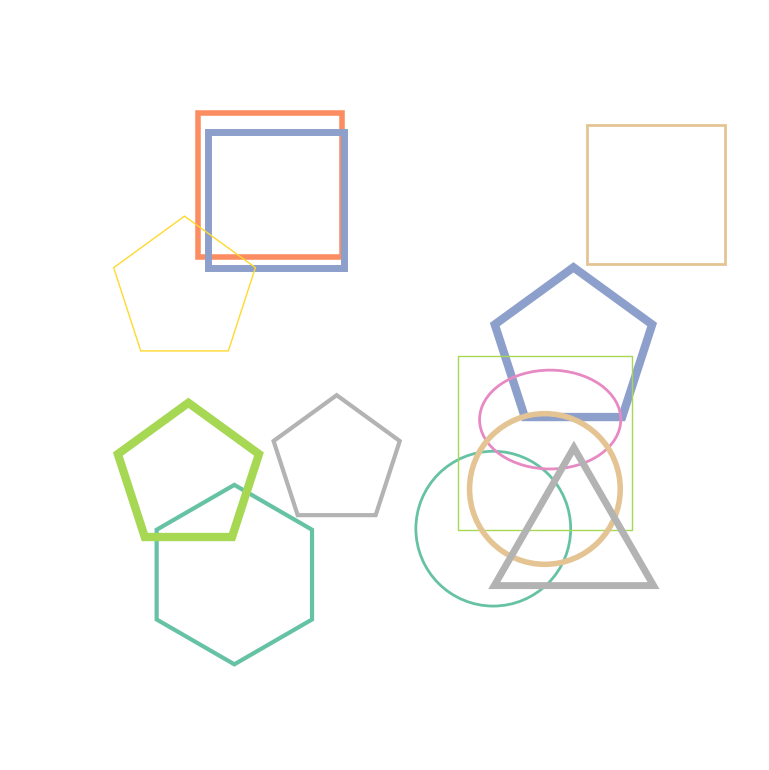[{"shape": "circle", "thickness": 1, "radius": 0.5, "center": [0.641, 0.313]}, {"shape": "hexagon", "thickness": 1.5, "radius": 0.58, "center": [0.304, 0.254]}, {"shape": "square", "thickness": 2, "radius": 0.47, "center": [0.351, 0.76]}, {"shape": "square", "thickness": 2.5, "radius": 0.44, "center": [0.358, 0.74]}, {"shape": "pentagon", "thickness": 3, "radius": 0.54, "center": [0.745, 0.545]}, {"shape": "oval", "thickness": 1, "radius": 0.46, "center": [0.714, 0.455]}, {"shape": "square", "thickness": 0.5, "radius": 0.56, "center": [0.708, 0.425]}, {"shape": "pentagon", "thickness": 3, "radius": 0.48, "center": [0.245, 0.381]}, {"shape": "pentagon", "thickness": 0.5, "radius": 0.48, "center": [0.24, 0.623]}, {"shape": "square", "thickness": 1, "radius": 0.45, "center": [0.852, 0.748]}, {"shape": "circle", "thickness": 2, "radius": 0.49, "center": [0.708, 0.365]}, {"shape": "pentagon", "thickness": 1.5, "radius": 0.43, "center": [0.437, 0.401]}, {"shape": "triangle", "thickness": 2.5, "radius": 0.6, "center": [0.745, 0.299]}]